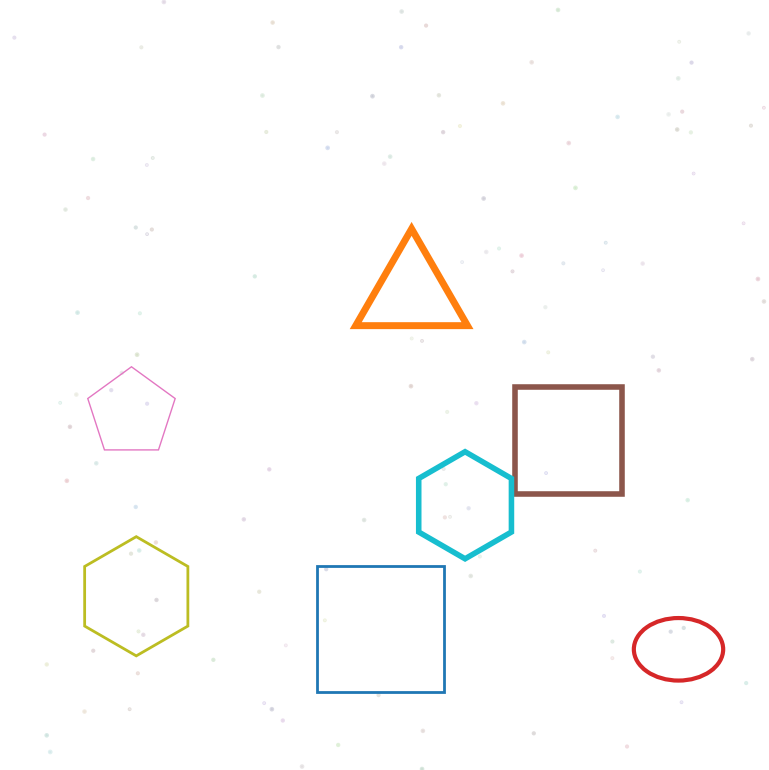[{"shape": "square", "thickness": 1, "radius": 0.41, "center": [0.494, 0.183]}, {"shape": "triangle", "thickness": 2.5, "radius": 0.42, "center": [0.535, 0.619]}, {"shape": "oval", "thickness": 1.5, "radius": 0.29, "center": [0.881, 0.157]}, {"shape": "square", "thickness": 2, "radius": 0.35, "center": [0.739, 0.428]}, {"shape": "pentagon", "thickness": 0.5, "radius": 0.3, "center": [0.171, 0.464]}, {"shape": "hexagon", "thickness": 1, "radius": 0.39, "center": [0.177, 0.226]}, {"shape": "hexagon", "thickness": 2, "radius": 0.35, "center": [0.604, 0.344]}]